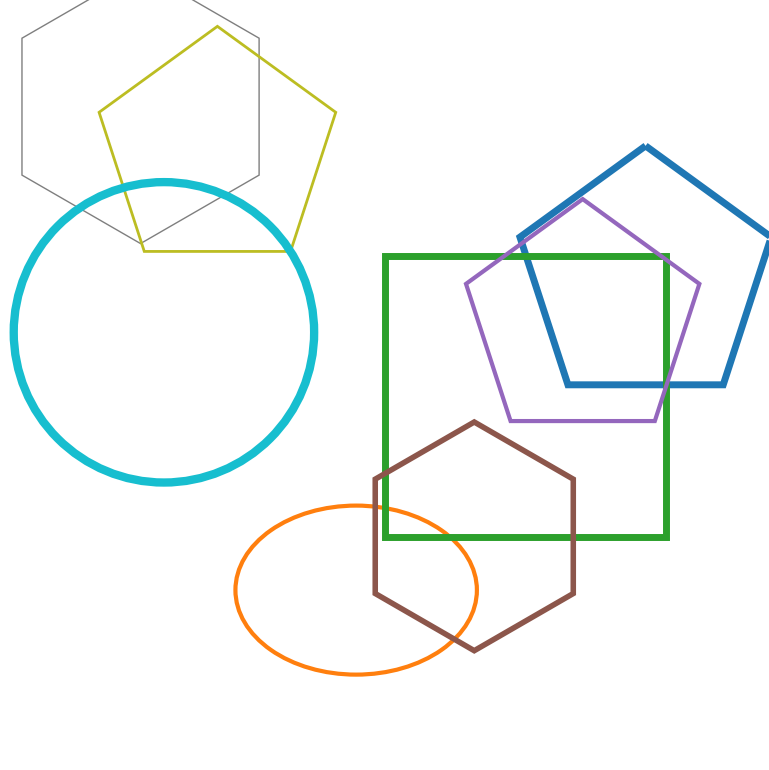[{"shape": "pentagon", "thickness": 2.5, "radius": 0.86, "center": [0.838, 0.639]}, {"shape": "oval", "thickness": 1.5, "radius": 0.78, "center": [0.463, 0.234]}, {"shape": "square", "thickness": 2.5, "radius": 0.91, "center": [0.682, 0.485]}, {"shape": "pentagon", "thickness": 1.5, "radius": 0.8, "center": [0.757, 0.582]}, {"shape": "hexagon", "thickness": 2, "radius": 0.74, "center": [0.616, 0.303]}, {"shape": "hexagon", "thickness": 0.5, "radius": 0.89, "center": [0.183, 0.861]}, {"shape": "pentagon", "thickness": 1, "radius": 0.81, "center": [0.282, 0.804]}, {"shape": "circle", "thickness": 3, "radius": 0.98, "center": [0.213, 0.568]}]